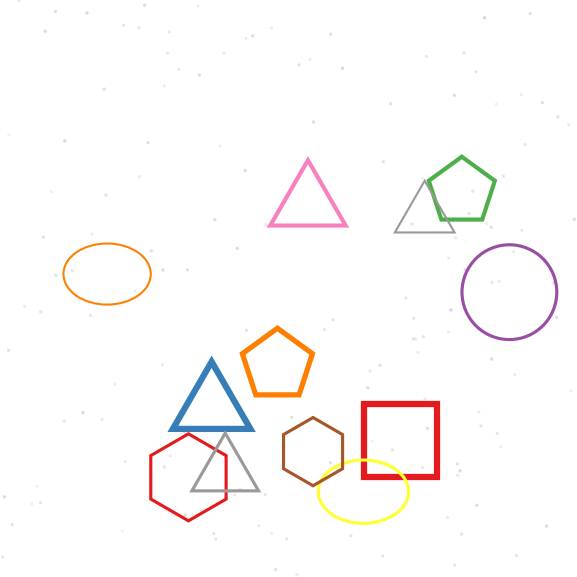[{"shape": "hexagon", "thickness": 1.5, "radius": 0.38, "center": [0.326, 0.173]}, {"shape": "square", "thickness": 3, "radius": 0.32, "center": [0.694, 0.237]}, {"shape": "triangle", "thickness": 3, "radius": 0.39, "center": [0.366, 0.295]}, {"shape": "pentagon", "thickness": 2, "radius": 0.3, "center": [0.8, 0.668]}, {"shape": "circle", "thickness": 1.5, "radius": 0.41, "center": [0.882, 0.493]}, {"shape": "oval", "thickness": 1, "radius": 0.38, "center": [0.185, 0.525]}, {"shape": "pentagon", "thickness": 2.5, "radius": 0.32, "center": [0.48, 0.367]}, {"shape": "oval", "thickness": 1.5, "radius": 0.39, "center": [0.629, 0.148]}, {"shape": "hexagon", "thickness": 1.5, "radius": 0.3, "center": [0.542, 0.217]}, {"shape": "triangle", "thickness": 2, "radius": 0.38, "center": [0.533, 0.646]}, {"shape": "triangle", "thickness": 1.5, "radius": 0.33, "center": [0.39, 0.183]}, {"shape": "triangle", "thickness": 1, "radius": 0.3, "center": [0.735, 0.626]}]